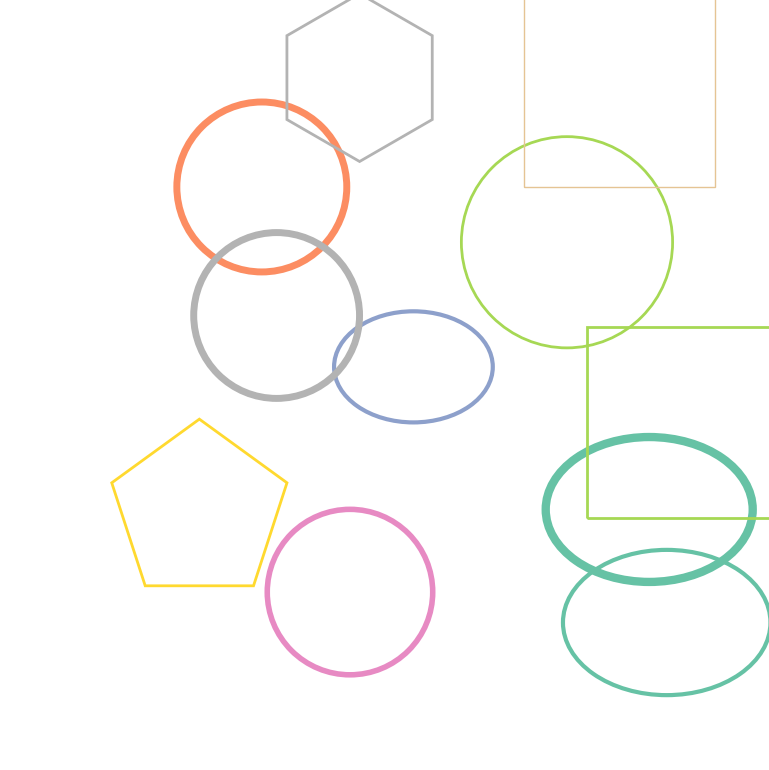[{"shape": "oval", "thickness": 1.5, "radius": 0.67, "center": [0.866, 0.192]}, {"shape": "oval", "thickness": 3, "radius": 0.67, "center": [0.843, 0.338]}, {"shape": "circle", "thickness": 2.5, "radius": 0.55, "center": [0.34, 0.757]}, {"shape": "oval", "thickness": 1.5, "radius": 0.52, "center": [0.537, 0.524]}, {"shape": "circle", "thickness": 2, "radius": 0.54, "center": [0.455, 0.231]}, {"shape": "circle", "thickness": 1, "radius": 0.69, "center": [0.736, 0.685]}, {"shape": "square", "thickness": 1, "radius": 0.62, "center": [0.887, 0.451]}, {"shape": "pentagon", "thickness": 1, "radius": 0.6, "center": [0.259, 0.336]}, {"shape": "square", "thickness": 0.5, "radius": 0.62, "center": [0.805, 0.881]}, {"shape": "hexagon", "thickness": 1, "radius": 0.54, "center": [0.467, 0.899]}, {"shape": "circle", "thickness": 2.5, "radius": 0.54, "center": [0.359, 0.59]}]